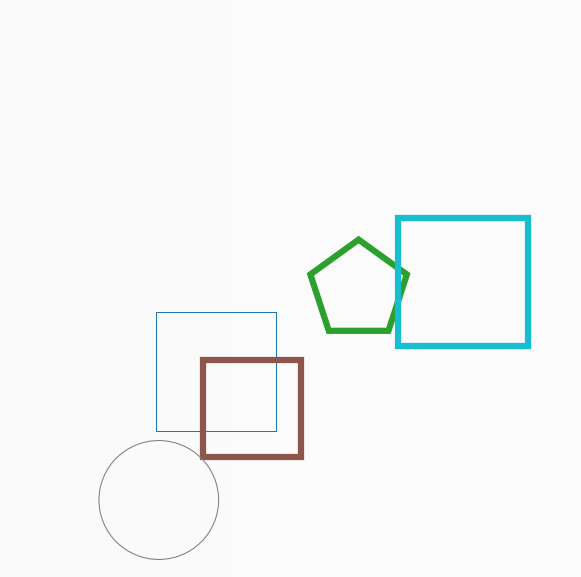[{"shape": "square", "thickness": 0.5, "radius": 0.52, "center": [0.372, 0.355]}, {"shape": "pentagon", "thickness": 3, "radius": 0.44, "center": [0.617, 0.497]}, {"shape": "square", "thickness": 3, "radius": 0.42, "center": [0.433, 0.292]}, {"shape": "circle", "thickness": 0.5, "radius": 0.51, "center": [0.273, 0.133]}, {"shape": "square", "thickness": 3, "radius": 0.56, "center": [0.797, 0.511]}]